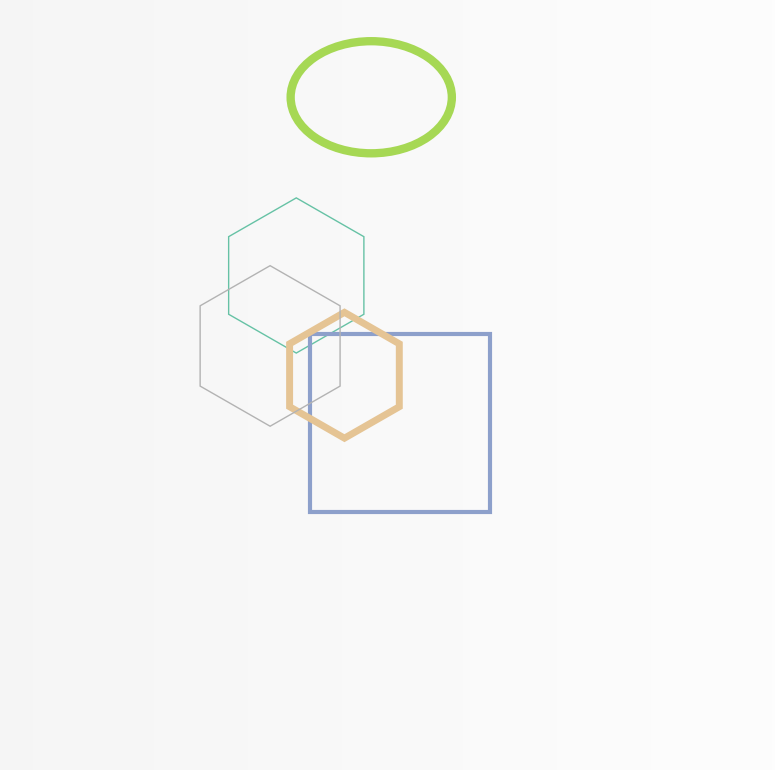[{"shape": "hexagon", "thickness": 0.5, "radius": 0.5, "center": [0.382, 0.642]}, {"shape": "square", "thickness": 1.5, "radius": 0.58, "center": [0.516, 0.451]}, {"shape": "oval", "thickness": 3, "radius": 0.52, "center": [0.479, 0.874]}, {"shape": "hexagon", "thickness": 2.5, "radius": 0.41, "center": [0.444, 0.513]}, {"shape": "hexagon", "thickness": 0.5, "radius": 0.52, "center": [0.349, 0.551]}]